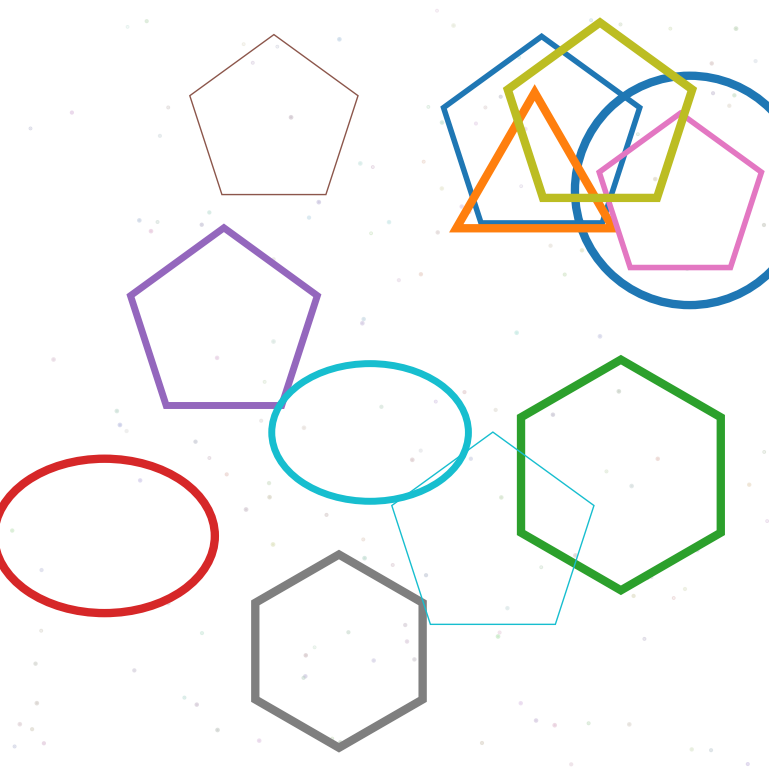[{"shape": "pentagon", "thickness": 2, "radius": 0.67, "center": [0.703, 0.819]}, {"shape": "circle", "thickness": 3, "radius": 0.74, "center": [0.896, 0.753]}, {"shape": "triangle", "thickness": 3, "radius": 0.59, "center": [0.694, 0.762]}, {"shape": "hexagon", "thickness": 3, "radius": 0.75, "center": [0.806, 0.383]}, {"shape": "oval", "thickness": 3, "radius": 0.72, "center": [0.136, 0.304]}, {"shape": "pentagon", "thickness": 2.5, "radius": 0.64, "center": [0.291, 0.577]}, {"shape": "pentagon", "thickness": 0.5, "radius": 0.57, "center": [0.356, 0.84]}, {"shape": "pentagon", "thickness": 2, "radius": 0.55, "center": [0.884, 0.742]}, {"shape": "hexagon", "thickness": 3, "radius": 0.63, "center": [0.44, 0.154]}, {"shape": "pentagon", "thickness": 3, "radius": 0.63, "center": [0.779, 0.845]}, {"shape": "pentagon", "thickness": 0.5, "radius": 0.69, "center": [0.64, 0.301]}, {"shape": "oval", "thickness": 2.5, "radius": 0.64, "center": [0.481, 0.438]}]